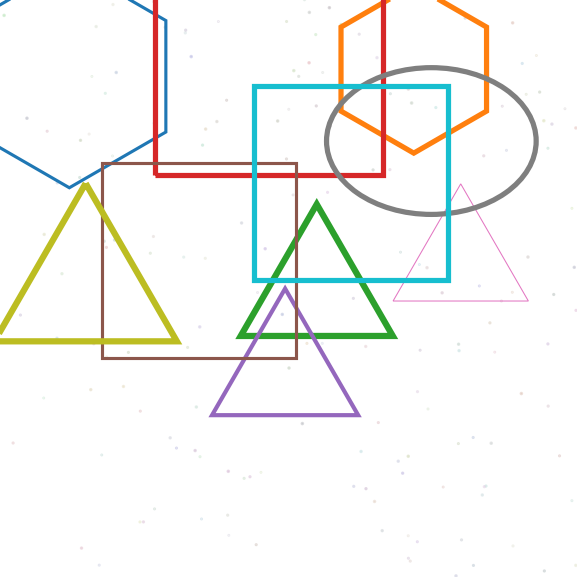[{"shape": "hexagon", "thickness": 1.5, "radius": 0.97, "center": [0.12, 0.867]}, {"shape": "hexagon", "thickness": 2.5, "radius": 0.73, "center": [0.716, 0.879]}, {"shape": "triangle", "thickness": 3, "radius": 0.76, "center": [0.548, 0.493]}, {"shape": "square", "thickness": 2.5, "radius": 0.99, "center": [0.466, 0.893]}, {"shape": "triangle", "thickness": 2, "radius": 0.73, "center": [0.494, 0.353]}, {"shape": "square", "thickness": 1.5, "radius": 0.84, "center": [0.344, 0.548]}, {"shape": "triangle", "thickness": 0.5, "radius": 0.68, "center": [0.798, 0.546]}, {"shape": "oval", "thickness": 2.5, "radius": 0.91, "center": [0.747, 0.755]}, {"shape": "triangle", "thickness": 3, "radius": 0.91, "center": [0.148, 0.499]}, {"shape": "square", "thickness": 2.5, "radius": 0.84, "center": [0.608, 0.682]}]